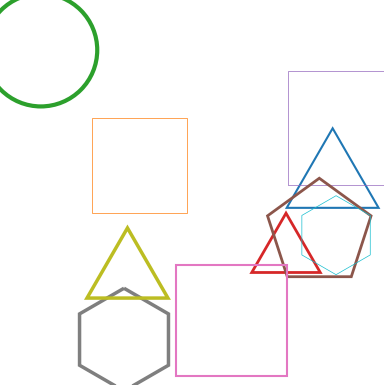[{"shape": "triangle", "thickness": 1.5, "radius": 0.69, "center": [0.864, 0.529]}, {"shape": "square", "thickness": 0.5, "radius": 0.62, "center": [0.363, 0.569]}, {"shape": "circle", "thickness": 3, "radius": 0.73, "center": [0.106, 0.87]}, {"shape": "triangle", "thickness": 2, "radius": 0.51, "center": [0.743, 0.344]}, {"shape": "square", "thickness": 0.5, "radius": 0.74, "center": [0.895, 0.668]}, {"shape": "pentagon", "thickness": 2, "radius": 0.71, "center": [0.829, 0.396]}, {"shape": "square", "thickness": 1.5, "radius": 0.72, "center": [0.6, 0.168]}, {"shape": "hexagon", "thickness": 2.5, "radius": 0.67, "center": [0.322, 0.118]}, {"shape": "triangle", "thickness": 2.5, "radius": 0.61, "center": [0.331, 0.286]}, {"shape": "hexagon", "thickness": 0.5, "radius": 0.51, "center": [0.873, 0.389]}]